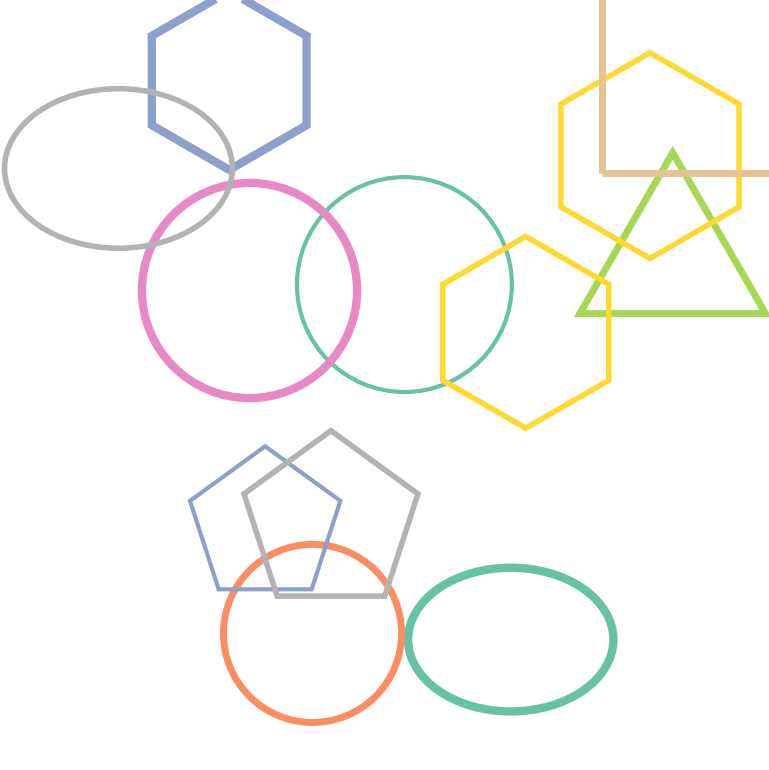[{"shape": "circle", "thickness": 1.5, "radius": 0.7, "center": [0.525, 0.63]}, {"shape": "oval", "thickness": 3, "radius": 0.67, "center": [0.663, 0.169]}, {"shape": "circle", "thickness": 2.5, "radius": 0.58, "center": [0.406, 0.177]}, {"shape": "pentagon", "thickness": 1.5, "radius": 0.51, "center": [0.344, 0.318]}, {"shape": "hexagon", "thickness": 3, "radius": 0.58, "center": [0.298, 0.895]}, {"shape": "circle", "thickness": 3, "radius": 0.7, "center": [0.324, 0.623]}, {"shape": "triangle", "thickness": 2.5, "radius": 0.7, "center": [0.874, 0.662]}, {"shape": "hexagon", "thickness": 2, "radius": 0.67, "center": [0.844, 0.798]}, {"shape": "hexagon", "thickness": 2, "radius": 0.62, "center": [0.683, 0.568]}, {"shape": "square", "thickness": 2.5, "radius": 0.58, "center": [0.898, 0.892]}, {"shape": "pentagon", "thickness": 2, "radius": 0.59, "center": [0.43, 0.322]}, {"shape": "oval", "thickness": 2, "radius": 0.74, "center": [0.154, 0.781]}]